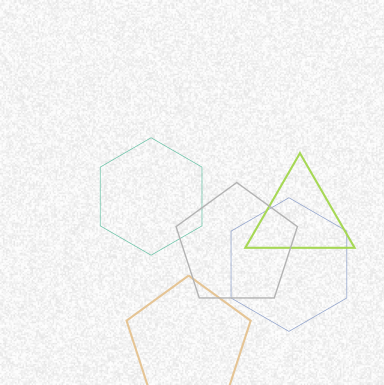[{"shape": "hexagon", "thickness": 0.5, "radius": 0.76, "center": [0.392, 0.49]}, {"shape": "hexagon", "thickness": 0.5, "radius": 0.87, "center": [0.75, 0.313]}, {"shape": "triangle", "thickness": 1.5, "radius": 0.82, "center": [0.779, 0.438]}, {"shape": "pentagon", "thickness": 1.5, "radius": 0.85, "center": [0.49, 0.115]}, {"shape": "pentagon", "thickness": 1, "radius": 0.83, "center": [0.615, 0.36]}]